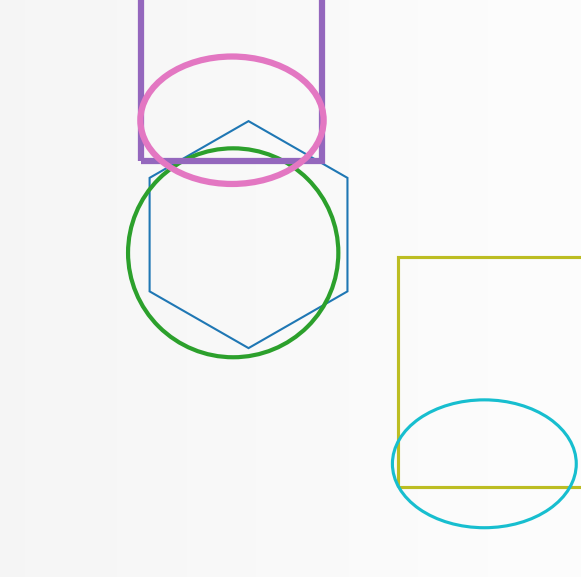[{"shape": "hexagon", "thickness": 1, "radius": 0.98, "center": [0.428, 0.593]}, {"shape": "circle", "thickness": 2, "radius": 0.9, "center": [0.401, 0.561]}, {"shape": "square", "thickness": 3, "radius": 0.78, "center": [0.399, 0.877]}, {"shape": "oval", "thickness": 3, "radius": 0.79, "center": [0.399, 0.791]}, {"shape": "square", "thickness": 1.5, "radius": 1.0, "center": [0.885, 0.355]}, {"shape": "oval", "thickness": 1.5, "radius": 0.79, "center": [0.833, 0.196]}]